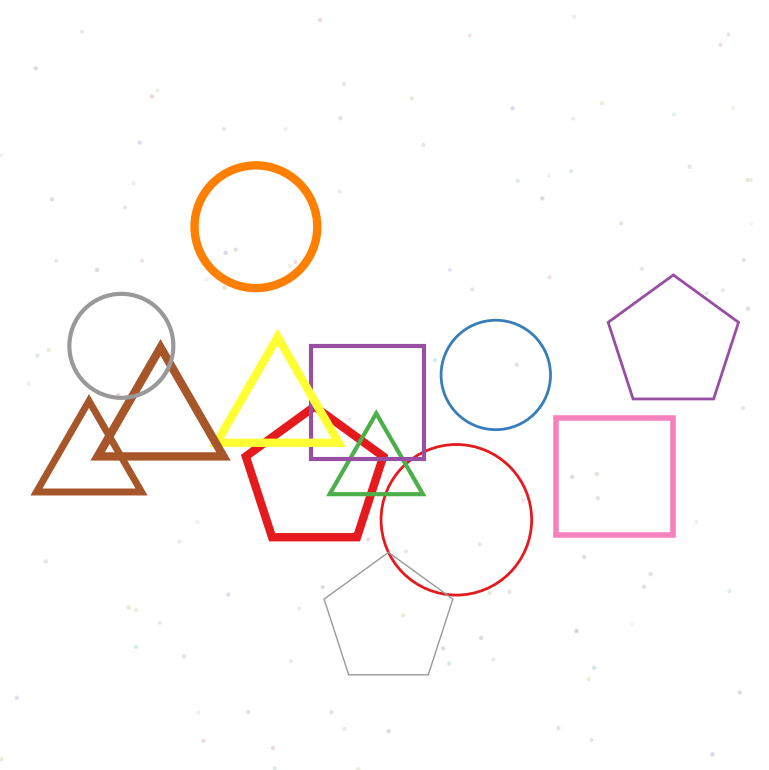[{"shape": "pentagon", "thickness": 3, "radius": 0.47, "center": [0.408, 0.378]}, {"shape": "circle", "thickness": 1, "radius": 0.49, "center": [0.593, 0.325]}, {"shape": "circle", "thickness": 1, "radius": 0.36, "center": [0.644, 0.513]}, {"shape": "triangle", "thickness": 1.5, "radius": 0.35, "center": [0.489, 0.393]}, {"shape": "square", "thickness": 1.5, "radius": 0.37, "center": [0.477, 0.478]}, {"shape": "pentagon", "thickness": 1, "radius": 0.45, "center": [0.874, 0.554]}, {"shape": "circle", "thickness": 3, "radius": 0.4, "center": [0.332, 0.706]}, {"shape": "triangle", "thickness": 3, "radius": 0.46, "center": [0.361, 0.471]}, {"shape": "triangle", "thickness": 3, "radius": 0.47, "center": [0.209, 0.454]}, {"shape": "triangle", "thickness": 2.5, "radius": 0.39, "center": [0.116, 0.4]}, {"shape": "square", "thickness": 2, "radius": 0.38, "center": [0.798, 0.381]}, {"shape": "pentagon", "thickness": 0.5, "radius": 0.44, "center": [0.505, 0.195]}, {"shape": "circle", "thickness": 1.5, "radius": 0.34, "center": [0.158, 0.551]}]